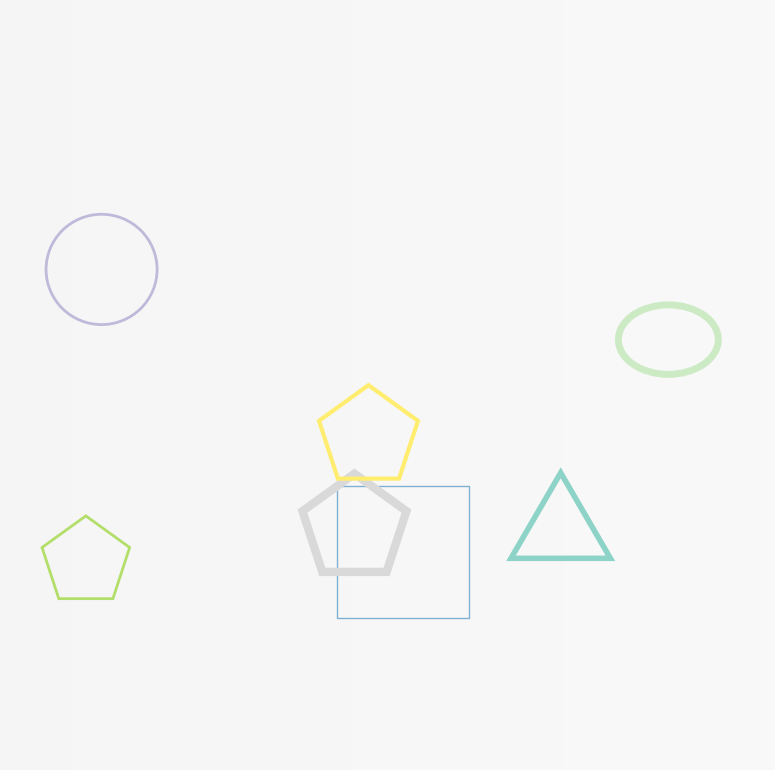[{"shape": "triangle", "thickness": 2, "radius": 0.37, "center": [0.723, 0.312]}, {"shape": "circle", "thickness": 1, "radius": 0.36, "center": [0.131, 0.65]}, {"shape": "square", "thickness": 0.5, "radius": 0.43, "center": [0.52, 0.283]}, {"shape": "pentagon", "thickness": 1, "radius": 0.3, "center": [0.111, 0.271]}, {"shape": "pentagon", "thickness": 3, "radius": 0.35, "center": [0.457, 0.314]}, {"shape": "oval", "thickness": 2.5, "radius": 0.32, "center": [0.862, 0.559]}, {"shape": "pentagon", "thickness": 1.5, "radius": 0.34, "center": [0.475, 0.433]}]